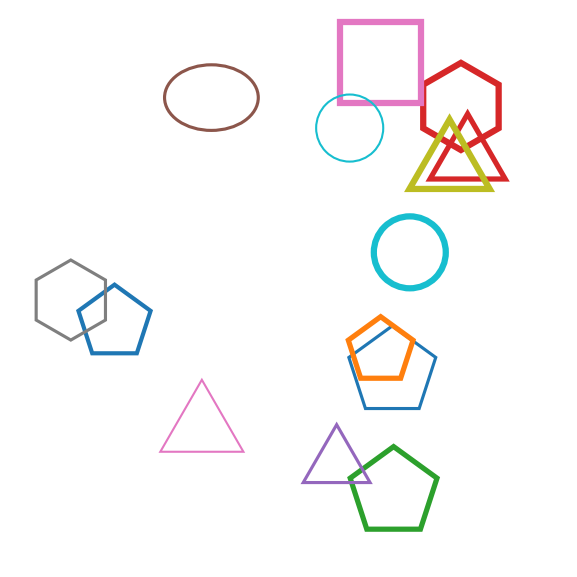[{"shape": "pentagon", "thickness": 1.5, "radius": 0.4, "center": [0.679, 0.356]}, {"shape": "pentagon", "thickness": 2, "radius": 0.33, "center": [0.198, 0.441]}, {"shape": "pentagon", "thickness": 2.5, "radius": 0.29, "center": [0.659, 0.392]}, {"shape": "pentagon", "thickness": 2.5, "radius": 0.4, "center": [0.682, 0.147]}, {"shape": "triangle", "thickness": 2.5, "radius": 0.38, "center": [0.81, 0.727]}, {"shape": "hexagon", "thickness": 3, "radius": 0.38, "center": [0.798, 0.815]}, {"shape": "triangle", "thickness": 1.5, "radius": 0.33, "center": [0.583, 0.197]}, {"shape": "oval", "thickness": 1.5, "radius": 0.41, "center": [0.366, 0.83]}, {"shape": "triangle", "thickness": 1, "radius": 0.42, "center": [0.35, 0.258]}, {"shape": "square", "thickness": 3, "radius": 0.35, "center": [0.659, 0.891]}, {"shape": "hexagon", "thickness": 1.5, "radius": 0.35, "center": [0.123, 0.48]}, {"shape": "triangle", "thickness": 3, "radius": 0.4, "center": [0.778, 0.712]}, {"shape": "circle", "thickness": 1, "radius": 0.29, "center": [0.606, 0.777]}, {"shape": "circle", "thickness": 3, "radius": 0.31, "center": [0.71, 0.562]}]